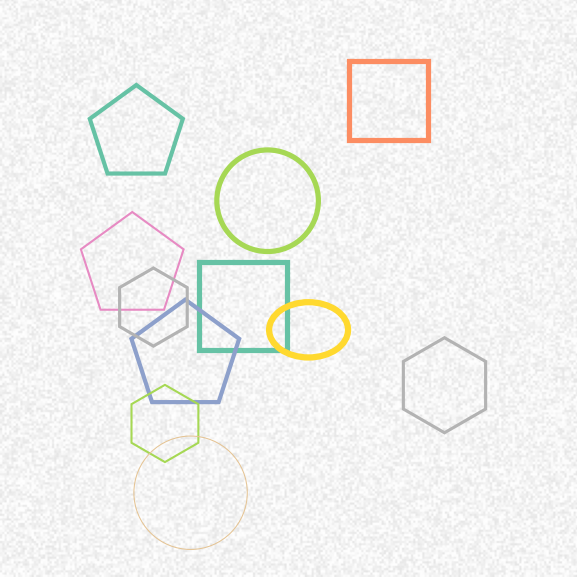[{"shape": "square", "thickness": 2.5, "radius": 0.38, "center": [0.421, 0.469]}, {"shape": "pentagon", "thickness": 2, "radius": 0.42, "center": [0.236, 0.767]}, {"shape": "square", "thickness": 2.5, "radius": 0.34, "center": [0.673, 0.825]}, {"shape": "pentagon", "thickness": 2, "radius": 0.49, "center": [0.321, 0.382]}, {"shape": "pentagon", "thickness": 1, "radius": 0.47, "center": [0.229, 0.538]}, {"shape": "hexagon", "thickness": 1, "radius": 0.33, "center": [0.286, 0.266]}, {"shape": "circle", "thickness": 2.5, "radius": 0.44, "center": [0.463, 0.652]}, {"shape": "oval", "thickness": 3, "radius": 0.34, "center": [0.534, 0.428]}, {"shape": "circle", "thickness": 0.5, "radius": 0.49, "center": [0.33, 0.146]}, {"shape": "hexagon", "thickness": 1.5, "radius": 0.41, "center": [0.77, 0.332]}, {"shape": "hexagon", "thickness": 1.5, "radius": 0.34, "center": [0.266, 0.467]}]